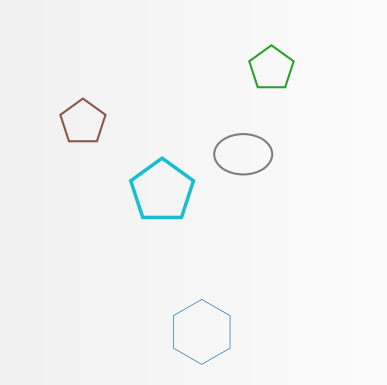[{"shape": "hexagon", "thickness": 0.5, "radius": 0.42, "center": [0.521, 0.138]}, {"shape": "pentagon", "thickness": 1.5, "radius": 0.3, "center": [0.701, 0.822]}, {"shape": "pentagon", "thickness": 1.5, "radius": 0.31, "center": [0.214, 0.683]}, {"shape": "oval", "thickness": 1.5, "radius": 0.37, "center": [0.628, 0.599]}, {"shape": "pentagon", "thickness": 2.5, "radius": 0.43, "center": [0.418, 0.504]}]